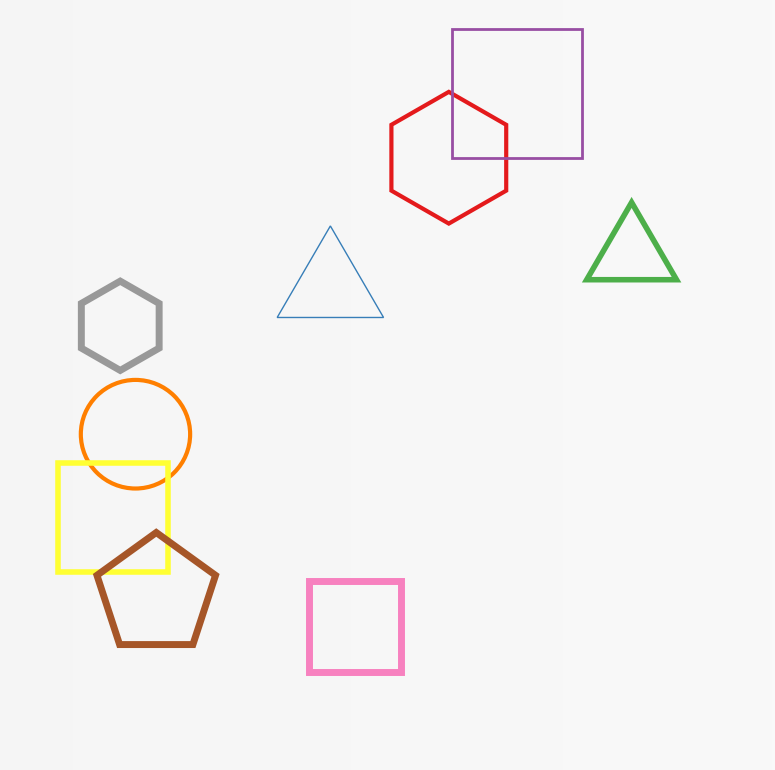[{"shape": "hexagon", "thickness": 1.5, "radius": 0.43, "center": [0.579, 0.795]}, {"shape": "triangle", "thickness": 0.5, "radius": 0.4, "center": [0.426, 0.627]}, {"shape": "triangle", "thickness": 2, "radius": 0.33, "center": [0.815, 0.67]}, {"shape": "square", "thickness": 1, "radius": 0.42, "center": [0.667, 0.879]}, {"shape": "circle", "thickness": 1.5, "radius": 0.35, "center": [0.175, 0.436]}, {"shape": "square", "thickness": 2, "radius": 0.35, "center": [0.146, 0.328]}, {"shape": "pentagon", "thickness": 2.5, "radius": 0.4, "center": [0.202, 0.228]}, {"shape": "square", "thickness": 2.5, "radius": 0.3, "center": [0.458, 0.187]}, {"shape": "hexagon", "thickness": 2.5, "radius": 0.29, "center": [0.155, 0.577]}]